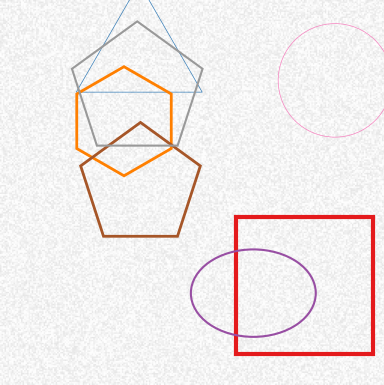[{"shape": "square", "thickness": 3, "radius": 0.89, "center": [0.79, 0.26]}, {"shape": "triangle", "thickness": 0.5, "radius": 0.94, "center": [0.362, 0.855]}, {"shape": "oval", "thickness": 1.5, "radius": 0.81, "center": [0.658, 0.239]}, {"shape": "hexagon", "thickness": 2, "radius": 0.71, "center": [0.322, 0.685]}, {"shape": "pentagon", "thickness": 2, "radius": 0.82, "center": [0.365, 0.519]}, {"shape": "circle", "thickness": 0.5, "radius": 0.74, "center": [0.87, 0.791]}, {"shape": "pentagon", "thickness": 1.5, "radius": 0.89, "center": [0.357, 0.766]}]